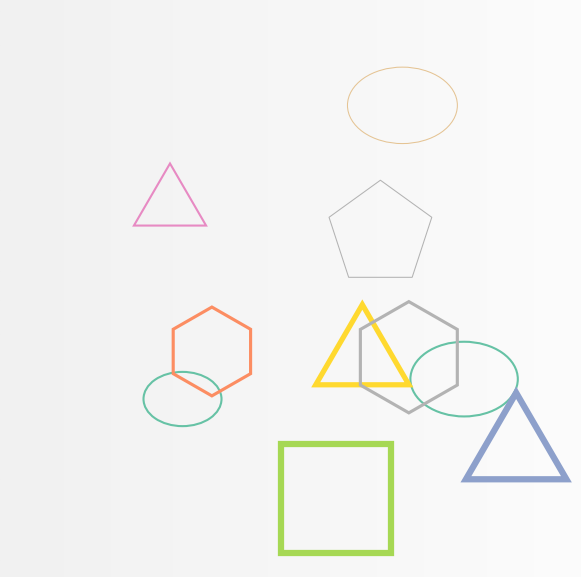[{"shape": "oval", "thickness": 1, "radius": 0.46, "center": [0.798, 0.343]}, {"shape": "oval", "thickness": 1, "radius": 0.34, "center": [0.314, 0.308]}, {"shape": "hexagon", "thickness": 1.5, "radius": 0.38, "center": [0.365, 0.391]}, {"shape": "triangle", "thickness": 3, "radius": 0.5, "center": [0.888, 0.219]}, {"shape": "triangle", "thickness": 1, "radius": 0.36, "center": [0.292, 0.644]}, {"shape": "square", "thickness": 3, "radius": 0.47, "center": [0.579, 0.136]}, {"shape": "triangle", "thickness": 2.5, "radius": 0.46, "center": [0.623, 0.379]}, {"shape": "oval", "thickness": 0.5, "radius": 0.47, "center": [0.692, 0.817]}, {"shape": "hexagon", "thickness": 1.5, "radius": 0.48, "center": [0.703, 0.381]}, {"shape": "pentagon", "thickness": 0.5, "radius": 0.46, "center": [0.654, 0.594]}]